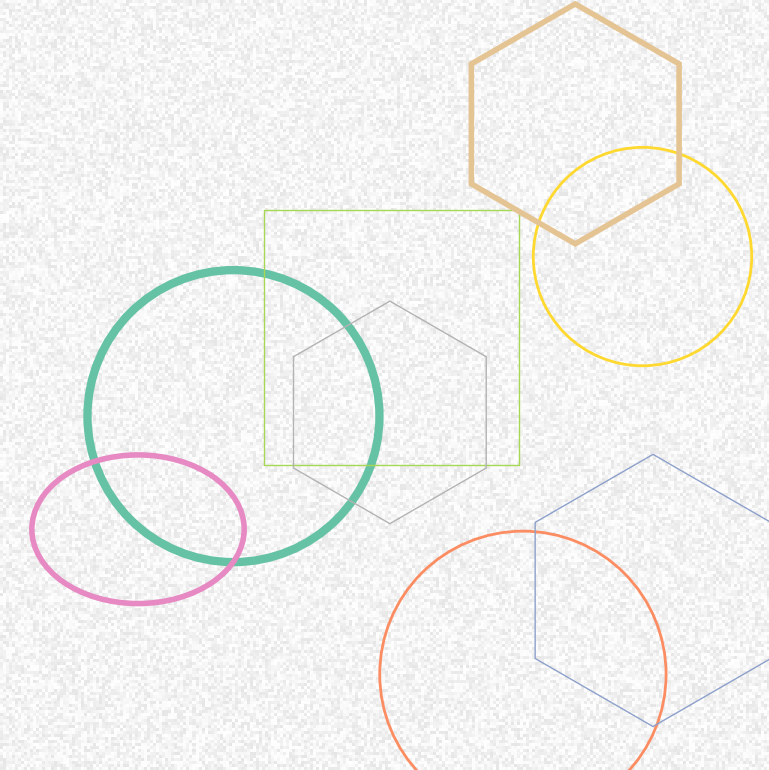[{"shape": "circle", "thickness": 3, "radius": 0.95, "center": [0.303, 0.46]}, {"shape": "circle", "thickness": 1, "radius": 0.93, "center": [0.679, 0.124]}, {"shape": "hexagon", "thickness": 0.5, "radius": 0.88, "center": [0.848, 0.233]}, {"shape": "oval", "thickness": 2, "radius": 0.69, "center": [0.179, 0.313]}, {"shape": "square", "thickness": 0.5, "radius": 0.83, "center": [0.508, 0.562]}, {"shape": "circle", "thickness": 1, "radius": 0.71, "center": [0.834, 0.667]}, {"shape": "hexagon", "thickness": 2, "radius": 0.78, "center": [0.747, 0.839]}, {"shape": "hexagon", "thickness": 0.5, "radius": 0.72, "center": [0.506, 0.464]}]